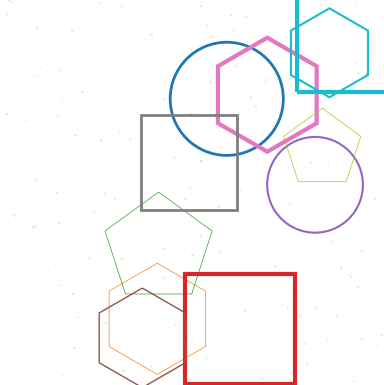[{"shape": "circle", "thickness": 2, "radius": 0.73, "center": [0.589, 0.743]}, {"shape": "hexagon", "thickness": 0.5, "radius": 0.72, "center": [0.408, 0.172]}, {"shape": "pentagon", "thickness": 0.5, "radius": 0.73, "center": [0.412, 0.355]}, {"shape": "square", "thickness": 3, "radius": 0.71, "center": [0.624, 0.145]}, {"shape": "circle", "thickness": 1.5, "radius": 0.62, "center": [0.818, 0.52]}, {"shape": "hexagon", "thickness": 1, "radius": 0.65, "center": [0.37, 0.122]}, {"shape": "hexagon", "thickness": 3, "radius": 0.74, "center": [0.694, 0.754]}, {"shape": "square", "thickness": 2, "radius": 0.62, "center": [0.49, 0.578]}, {"shape": "pentagon", "thickness": 0.5, "radius": 0.53, "center": [0.837, 0.613]}, {"shape": "square", "thickness": 3, "radius": 0.62, "center": [0.896, 0.884]}, {"shape": "hexagon", "thickness": 1.5, "radius": 0.58, "center": [0.856, 0.863]}]